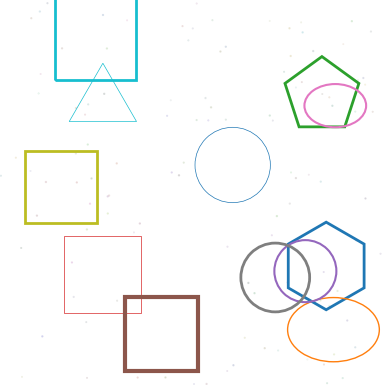[{"shape": "hexagon", "thickness": 2, "radius": 0.57, "center": [0.847, 0.309]}, {"shape": "circle", "thickness": 0.5, "radius": 0.49, "center": [0.604, 0.571]}, {"shape": "oval", "thickness": 1, "radius": 0.6, "center": [0.866, 0.144]}, {"shape": "pentagon", "thickness": 2, "radius": 0.5, "center": [0.836, 0.752]}, {"shape": "square", "thickness": 0.5, "radius": 0.5, "center": [0.266, 0.287]}, {"shape": "circle", "thickness": 1.5, "radius": 0.4, "center": [0.793, 0.296]}, {"shape": "square", "thickness": 3, "radius": 0.48, "center": [0.419, 0.132]}, {"shape": "oval", "thickness": 1.5, "radius": 0.4, "center": [0.871, 0.726]}, {"shape": "circle", "thickness": 2, "radius": 0.45, "center": [0.715, 0.279]}, {"shape": "square", "thickness": 2, "radius": 0.47, "center": [0.159, 0.514]}, {"shape": "square", "thickness": 2, "radius": 0.53, "center": [0.248, 0.899]}, {"shape": "triangle", "thickness": 0.5, "radius": 0.5, "center": [0.267, 0.735]}]